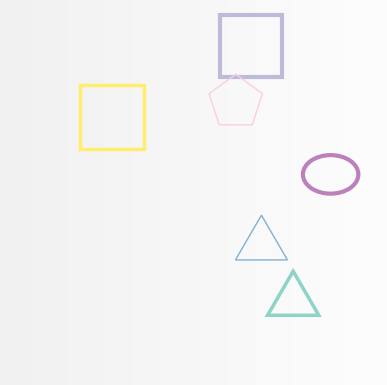[{"shape": "triangle", "thickness": 2.5, "radius": 0.38, "center": [0.757, 0.219]}, {"shape": "square", "thickness": 3, "radius": 0.4, "center": [0.648, 0.88]}, {"shape": "triangle", "thickness": 1, "radius": 0.39, "center": [0.675, 0.364]}, {"shape": "pentagon", "thickness": 1, "radius": 0.36, "center": [0.608, 0.734]}, {"shape": "oval", "thickness": 3, "radius": 0.36, "center": [0.853, 0.547]}, {"shape": "square", "thickness": 2.5, "radius": 0.41, "center": [0.289, 0.696]}]